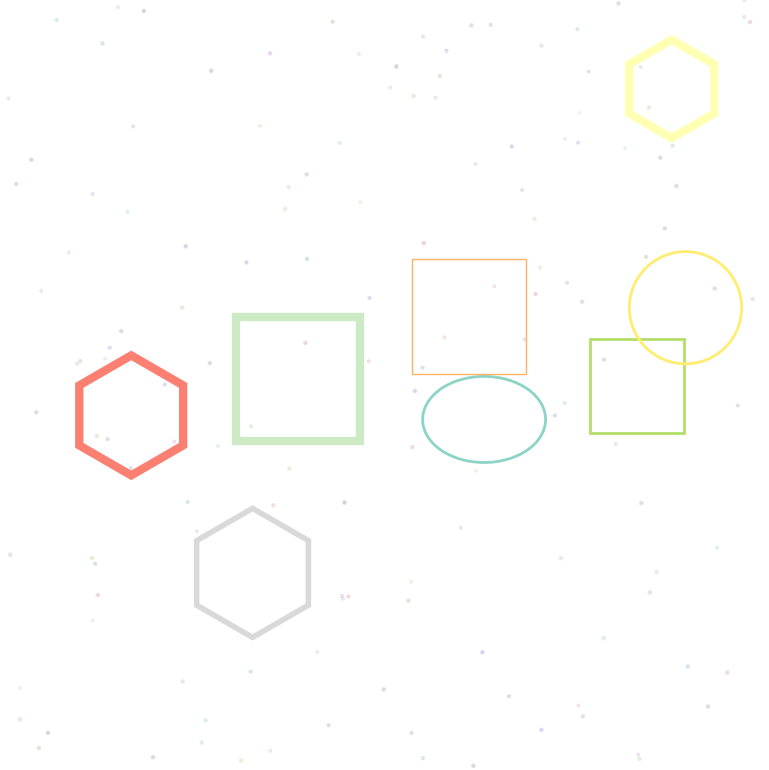[{"shape": "oval", "thickness": 1, "radius": 0.4, "center": [0.629, 0.455]}, {"shape": "hexagon", "thickness": 3, "radius": 0.32, "center": [0.872, 0.885]}, {"shape": "hexagon", "thickness": 3, "radius": 0.39, "center": [0.17, 0.461]}, {"shape": "square", "thickness": 0.5, "radius": 0.37, "center": [0.609, 0.589]}, {"shape": "square", "thickness": 1, "radius": 0.31, "center": [0.827, 0.499]}, {"shape": "hexagon", "thickness": 2, "radius": 0.42, "center": [0.328, 0.256]}, {"shape": "square", "thickness": 3, "radius": 0.4, "center": [0.387, 0.508]}, {"shape": "circle", "thickness": 1, "radius": 0.36, "center": [0.89, 0.6]}]